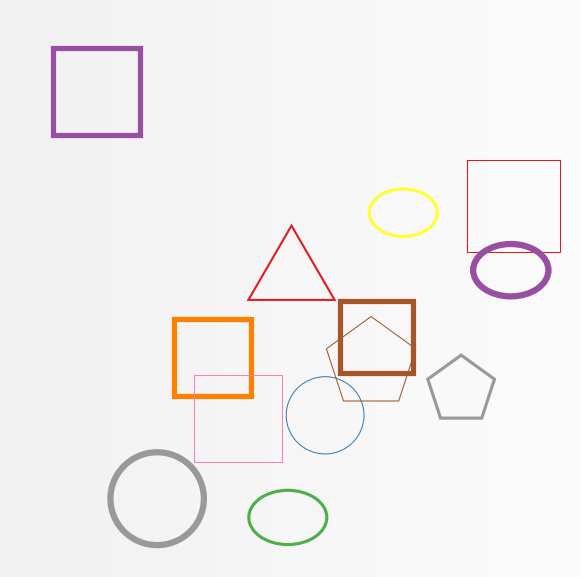[{"shape": "square", "thickness": 0.5, "radius": 0.4, "center": [0.884, 0.642]}, {"shape": "triangle", "thickness": 1, "radius": 0.43, "center": [0.502, 0.523]}, {"shape": "circle", "thickness": 0.5, "radius": 0.33, "center": [0.559, 0.28]}, {"shape": "oval", "thickness": 1.5, "radius": 0.34, "center": [0.495, 0.103]}, {"shape": "oval", "thickness": 3, "radius": 0.32, "center": [0.879, 0.531]}, {"shape": "square", "thickness": 2.5, "radius": 0.37, "center": [0.166, 0.841]}, {"shape": "square", "thickness": 2.5, "radius": 0.33, "center": [0.365, 0.381]}, {"shape": "oval", "thickness": 1.5, "radius": 0.29, "center": [0.694, 0.631]}, {"shape": "pentagon", "thickness": 0.5, "radius": 0.4, "center": [0.638, 0.37]}, {"shape": "square", "thickness": 2.5, "radius": 0.31, "center": [0.648, 0.415]}, {"shape": "square", "thickness": 0.5, "radius": 0.38, "center": [0.409, 0.274]}, {"shape": "circle", "thickness": 3, "radius": 0.4, "center": [0.27, 0.136]}, {"shape": "pentagon", "thickness": 1.5, "radius": 0.3, "center": [0.793, 0.324]}]